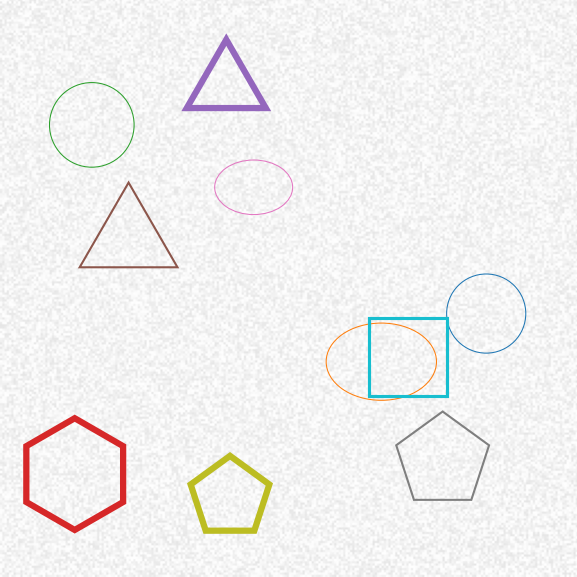[{"shape": "circle", "thickness": 0.5, "radius": 0.34, "center": [0.842, 0.456]}, {"shape": "oval", "thickness": 0.5, "radius": 0.48, "center": [0.66, 0.373]}, {"shape": "circle", "thickness": 0.5, "radius": 0.37, "center": [0.159, 0.783]}, {"shape": "hexagon", "thickness": 3, "radius": 0.48, "center": [0.129, 0.178]}, {"shape": "triangle", "thickness": 3, "radius": 0.39, "center": [0.392, 0.852]}, {"shape": "triangle", "thickness": 1, "radius": 0.49, "center": [0.223, 0.585]}, {"shape": "oval", "thickness": 0.5, "radius": 0.34, "center": [0.439, 0.675]}, {"shape": "pentagon", "thickness": 1, "radius": 0.42, "center": [0.766, 0.202]}, {"shape": "pentagon", "thickness": 3, "radius": 0.36, "center": [0.398, 0.138]}, {"shape": "square", "thickness": 1.5, "radius": 0.34, "center": [0.707, 0.381]}]